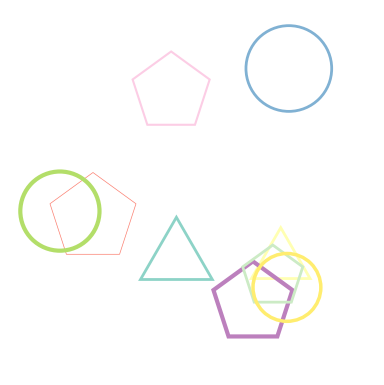[{"shape": "triangle", "thickness": 2, "radius": 0.54, "center": [0.458, 0.328]}, {"shape": "triangle", "thickness": 2, "radius": 0.44, "center": [0.729, 0.321]}, {"shape": "pentagon", "thickness": 0.5, "radius": 0.59, "center": [0.242, 0.434]}, {"shape": "circle", "thickness": 2, "radius": 0.56, "center": [0.75, 0.822]}, {"shape": "circle", "thickness": 3, "radius": 0.51, "center": [0.156, 0.452]}, {"shape": "pentagon", "thickness": 1.5, "radius": 0.53, "center": [0.445, 0.761]}, {"shape": "pentagon", "thickness": 3, "radius": 0.54, "center": [0.657, 0.213]}, {"shape": "pentagon", "thickness": 2, "radius": 0.41, "center": [0.708, 0.282]}, {"shape": "circle", "thickness": 2.5, "radius": 0.44, "center": [0.745, 0.253]}]